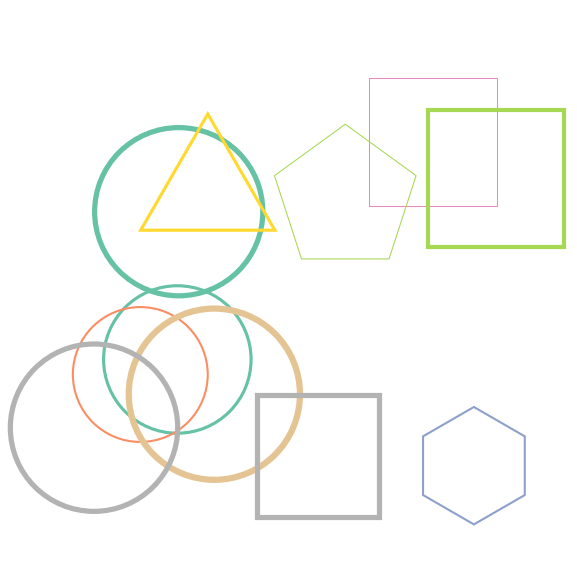[{"shape": "circle", "thickness": 1.5, "radius": 0.64, "center": [0.307, 0.377]}, {"shape": "circle", "thickness": 2.5, "radius": 0.73, "center": [0.309, 0.633]}, {"shape": "circle", "thickness": 1, "radius": 0.58, "center": [0.243, 0.351]}, {"shape": "hexagon", "thickness": 1, "radius": 0.51, "center": [0.821, 0.193]}, {"shape": "square", "thickness": 0.5, "radius": 0.56, "center": [0.75, 0.754]}, {"shape": "pentagon", "thickness": 0.5, "radius": 0.64, "center": [0.598, 0.655]}, {"shape": "square", "thickness": 2, "radius": 0.59, "center": [0.859, 0.69]}, {"shape": "triangle", "thickness": 1.5, "radius": 0.67, "center": [0.36, 0.668]}, {"shape": "circle", "thickness": 3, "radius": 0.74, "center": [0.371, 0.317]}, {"shape": "circle", "thickness": 2.5, "radius": 0.72, "center": [0.163, 0.259]}, {"shape": "square", "thickness": 2.5, "radius": 0.53, "center": [0.55, 0.209]}]